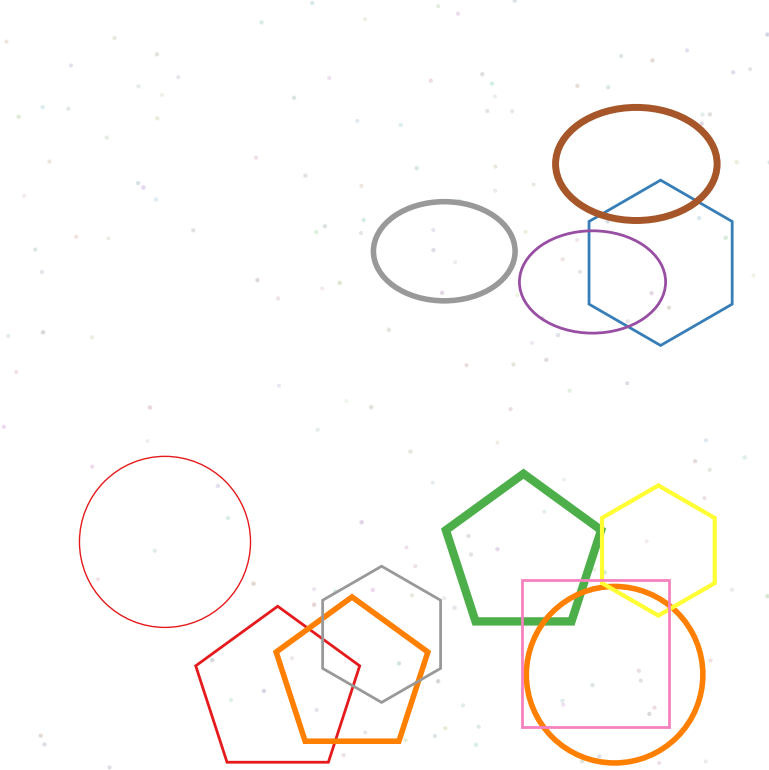[{"shape": "circle", "thickness": 0.5, "radius": 0.56, "center": [0.214, 0.296]}, {"shape": "pentagon", "thickness": 1, "radius": 0.56, "center": [0.361, 0.101]}, {"shape": "hexagon", "thickness": 1, "radius": 0.54, "center": [0.858, 0.659]}, {"shape": "pentagon", "thickness": 3, "radius": 0.53, "center": [0.68, 0.279]}, {"shape": "oval", "thickness": 1, "radius": 0.47, "center": [0.77, 0.634]}, {"shape": "circle", "thickness": 2, "radius": 0.57, "center": [0.798, 0.124]}, {"shape": "pentagon", "thickness": 2, "radius": 0.52, "center": [0.457, 0.121]}, {"shape": "hexagon", "thickness": 1.5, "radius": 0.42, "center": [0.855, 0.285]}, {"shape": "oval", "thickness": 2.5, "radius": 0.52, "center": [0.826, 0.787]}, {"shape": "square", "thickness": 1, "radius": 0.48, "center": [0.774, 0.151]}, {"shape": "hexagon", "thickness": 1, "radius": 0.44, "center": [0.496, 0.176]}, {"shape": "oval", "thickness": 2, "radius": 0.46, "center": [0.577, 0.674]}]